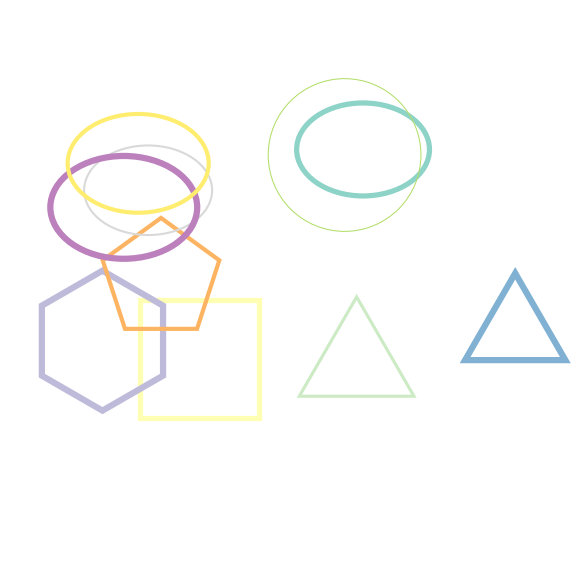[{"shape": "oval", "thickness": 2.5, "radius": 0.58, "center": [0.629, 0.74]}, {"shape": "square", "thickness": 2.5, "radius": 0.51, "center": [0.346, 0.378]}, {"shape": "hexagon", "thickness": 3, "radius": 0.61, "center": [0.177, 0.409]}, {"shape": "triangle", "thickness": 3, "radius": 0.5, "center": [0.892, 0.426]}, {"shape": "pentagon", "thickness": 2, "radius": 0.53, "center": [0.279, 0.516]}, {"shape": "circle", "thickness": 0.5, "radius": 0.66, "center": [0.597, 0.731]}, {"shape": "oval", "thickness": 1, "radius": 0.55, "center": [0.256, 0.67]}, {"shape": "oval", "thickness": 3, "radius": 0.64, "center": [0.214, 0.64]}, {"shape": "triangle", "thickness": 1.5, "radius": 0.57, "center": [0.618, 0.37]}, {"shape": "oval", "thickness": 2, "radius": 0.61, "center": [0.239, 0.716]}]